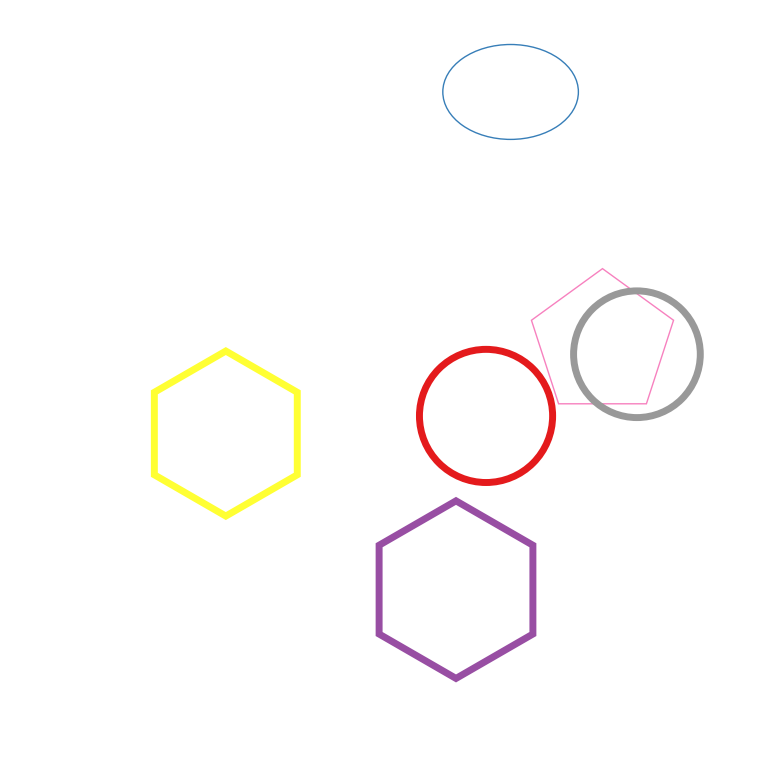[{"shape": "circle", "thickness": 2.5, "radius": 0.43, "center": [0.631, 0.46]}, {"shape": "oval", "thickness": 0.5, "radius": 0.44, "center": [0.663, 0.881]}, {"shape": "hexagon", "thickness": 2.5, "radius": 0.58, "center": [0.592, 0.234]}, {"shape": "hexagon", "thickness": 2.5, "radius": 0.54, "center": [0.293, 0.437]}, {"shape": "pentagon", "thickness": 0.5, "radius": 0.49, "center": [0.782, 0.554]}, {"shape": "circle", "thickness": 2.5, "radius": 0.41, "center": [0.827, 0.54]}]